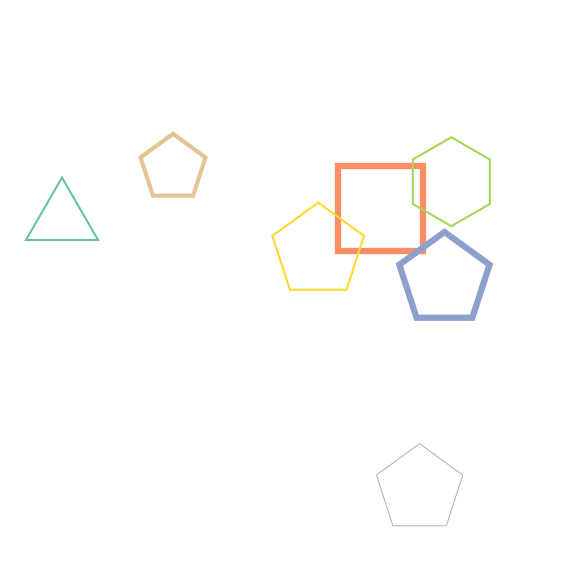[{"shape": "triangle", "thickness": 1, "radius": 0.36, "center": [0.107, 0.62]}, {"shape": "square", "thickness": 3, "radius": 0.37, "center": [0.658, 0.638]}, {"shape": "pentagon", "thickness": 3, "radius": 0.41, "center": [0.77, 0.515]}, {"shape": "hexagon", "thickness": 1, "radius": 0.39, "center": [0.782, 0.684]}, {"shape": "pentagon", "thickness": 1, "radius": 0.42, "center": [0.551, 0.565]}, {"shape": "pentagon", "thickness": 2, "radius": 0.3, "center": [0.3, 0.708]}, {"shape": "pentagon", "thickness": 0.5, "radius": 0.39, "center": [0.727, 0.152]}]